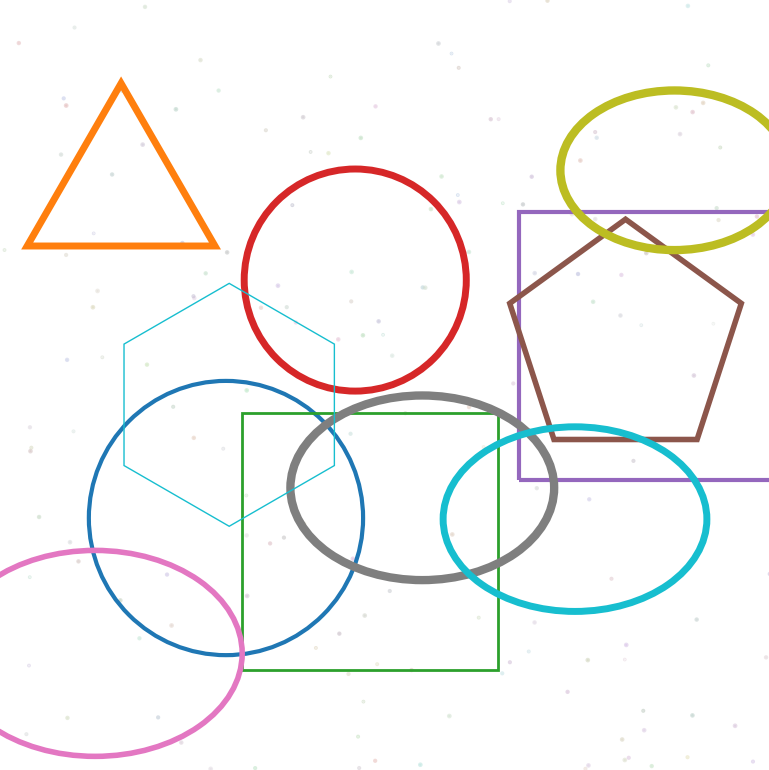[{"shape": "circle", "thickness": 1.5, "radius": 0.89, "center": [0.293, 0.327]}, {"shape": "triangle", "thickness": 2.5, "radius": 0.7, "center": [0.157, 0.751]}, {"shape": "square", "thickness": 1, "radius": 0.83, "center": [0.48, 0.296]}, {"shape": "circle", "thickness": 2.5, "radius": 0.72, "center": [0.461, 0.636]}, {"shape": "square", "thickness": 1.5, "radius": 0.87, "center": [0.848, 0.551]}, {"shape": "pentagon", "thickness": 2, "radius": 0.79, "center": [0.812, 0.557]}, {"shape": "oval", "thickness": 2, "radius": 0.96, "center": [0.123, 0.151]}, {"shape": "oval", "thickness": 3, "radius": 0.86, "center": [0.548, 0.367]}, {"shape": "oval", "thickness": 3, "radius": 0.74, "center": [0.876, 0.779]}, {"shape": "hexagon", "thickness": 0.5, "radius": 0.79, "center": [0.298, 0.474]}, {"shape": "oval", "thickness": 2.5, "radius": 0.86, "center": [0.747, 0.326]}]